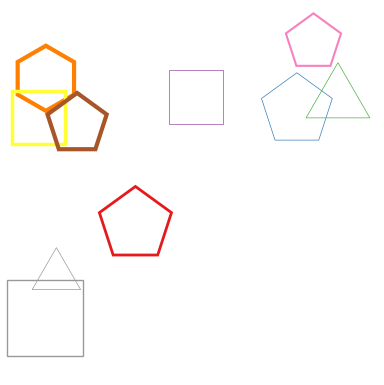[{"shape": "pentagon", "thickness": 2, "radius": 0.49, "center": [0.352, 0.417]}, {"shape": "pentagon", "thickness": 0.5, "radius": 0.48, "center": [0.771, 0.714]}, {"shape": "triangle", "thickness": 0.5, "radius": 0.48, "center": [0.878, 0.742]}, {"shape": "square", "thickness": 0.5, "radius": 0.35, "center": [0.51, 0.747]}, {"shape": "hexagon", "thickness": 3, "radius": 0.42, "center": [0.119, 0.797]}, {"shape": "square", "thickness": 2.5, "radius": 0.34, "center": [0.1, 0.695]}, {"shape": "pentagon", "thickness": 3, "radius": 0.4, "center": [0.2, 0.678]}, {"shape": "pentagon", "thickness": 1.5, "radius": 0.38, "center": [0.814, 0.89]}, {"shape": "square", "thickness": 1, "radius": 0.49, "center": [0.117, 0.174]}, {"shape": "triangle", "thickness": 0.5, "radius": 0.36, "center": [0.146, 0.284]}]